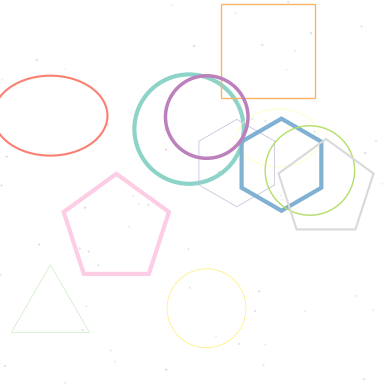[{"shape": "circle", "thickness": 3, "radius": 0.71, "center": [0.491, 0.665]}, {"shape": "oval", "thickness": 0.5, "radius": 0.54, "center": [0.723, 0.642]}, {"shape": "hexagon", "thickness": 0.5, "radius": 0.57, "center": [0.615, 0.577]}, {"shape": "oval", "thickness": 1.5, "radius": 0.74, "center": [0.131, 0.7]}, {"shape": "hexagon", "thickness": 3, "radius": 0.6, "center": [0.731, 0.572]}, {"shape": "square", "thickness": 1, "radius": 0.61, "center": [0.697, 0.868]}, {"shape": "circle", "thickness": 1, "radius": 0.58, "center": [0.805, 0.557]}, {"shape": "pentagon", "thickness": 3, "radius": 0.72, "center": [0.302, 0.405]}, {"shape": "pentagon", "thickness": 1.5, "radius": 0.65, "center": [0.847, 0.509]}, {"shape": "circle", "thickness": 2.5, "radius": 0.54, "center": [0.537, 0.696]}, {"shape": "triangle", "thickness": 0.5, "radius": 0.59, "center": [0.131, 0.195]}, {"shape": "circle", "thickness": 0.5, "radius": 0.51, "center": [0.536, 0.199]}]